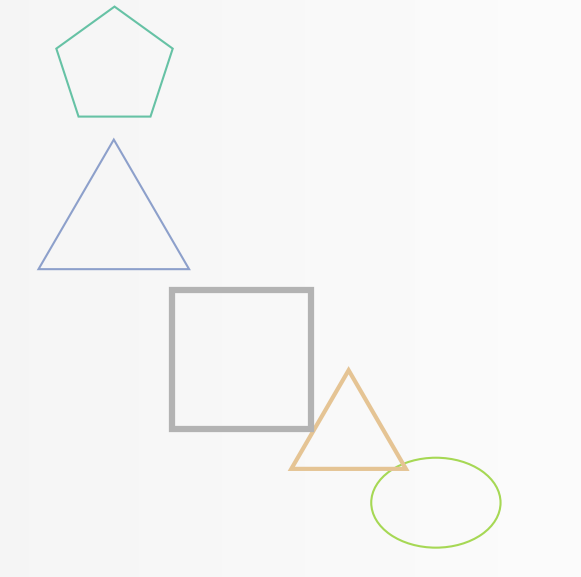[{"shape": "pentagon", "thickness": 1, "radius": 0.53, "center": [0.197, 0.882]}, {"shape": "triangle", "thickness": 1, "radius": 0.75, "center": [0.196, 0.608]}, {"shape": "oval", "thickness": 1, "radius": 0.56, "center": [0.75, 0.129]}, {"shape": "triangle", "thickness": 2, "radius": 0.57, "center": [0.6, 0.244]}, {"shape": "square", "thickness": 3, "radius": 0.6, "center": [0.415, 0.377]}]